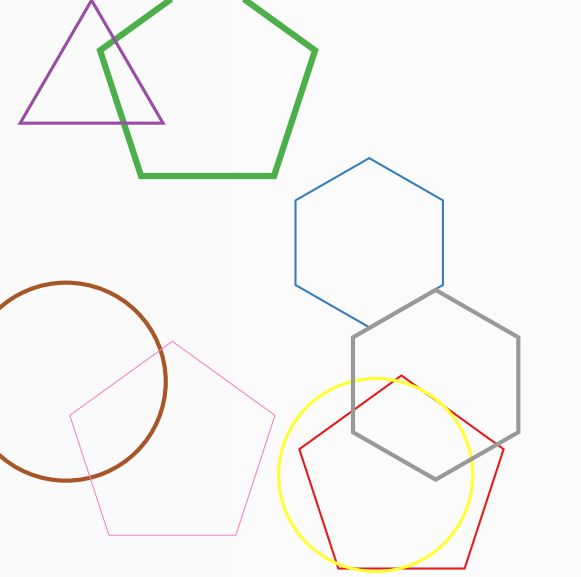[{"shape": "pentagon", "thickness": 1, "radius": 0.92, "center": [0.691, 0.164]}, {"shape": "hexagon", "thickness": 1, "radius": 0.73, "center": [0.635, 0.579]}, {"shape": "pentagon", "thickness": 3, "radius": 0.97, "center": [0.357, 0.852]}, {"shape": "triangle", "thickness": 1.5, "radius": 0.71, "center": [0.158, 0.857]}, {"shape": "circle", "thickness": 1.5, "radius": 0.84, "center": [0.646, 0.177]}, {"shape": "circle", "thickness": 2, "radius": 0.86, "center": [0.114, 0.338]}, {"shape": "pentagon", "thickness": 0.5, "radius": 0.93, "center": [0.297, 0.222]}, {"shape": "hexagon", "thickness": 2, "radius": 0.82, "center": [0.75, 0.333]}]